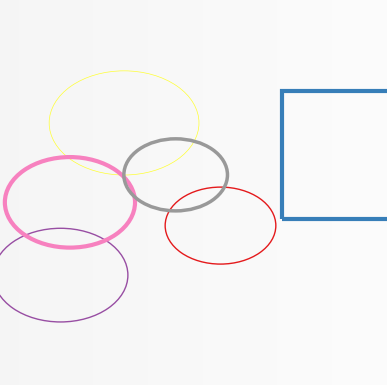[{"shape": "oval", "thickness": 1, "radius": 0.71, "center": [0.569, 0.414]}, {"shape": "square", "thickness": 3, "radius": 0.83, "center": [0.894, 0.597]}, {"shape": "oval", "thickness": 1, "radius": 0.87, "center": [0.156, 0.285]}, {"shape": "oval", "thickness": 0.5, "radius": 0.97, "center": [0.32, 0.681]}, {"shape": "oval", "thickness": 3, "radius": 0.84, "center": [0.18, 0.474]}, {"shape": "oval", "thickness": 2.5, "radius": 0.67, "center": [0.453, 0.546]}]